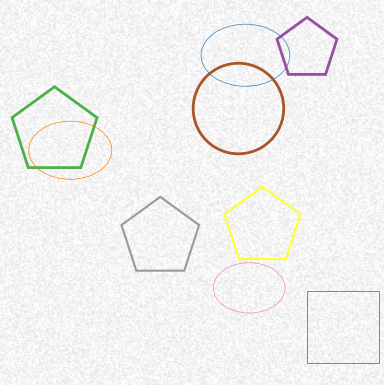[{"shape": "square", "thickness": 0.5, "radius": 0.47, "center": [0.892, 0.15]}, {"shape": "oval", "thickness": 0.5, "radius": 0.58, "center": [0.637, 0.857]}, {"shape": "pentagon", "thickness": 2, "radius": 0.58, "center": [0.142, 0.659]}, {"shape": "pentagon", "thickness": 2, "radius": 0.41, "center": [0.797, 0.873]}, {"shape": "oval", "thickness": 0.5, "radius": 0.54, "center": [0.183, 0.61]}, {"shape": "pentagon", "thickness": 1.5, "radius": 0.52, "center": [0.682, 0.411]}, {"shape": "circle", "thickness": 2, "radius": 0.59, "center": [0.619, 0.718]}, {"shape": "oval", "thickness": 0.5, "radius": 0.47, "center": [0.647, 0.252]}, {"shape": "pentagon", "thickness": 1.5, "radius": 0.53, "center": [0.416, 0.383]}]